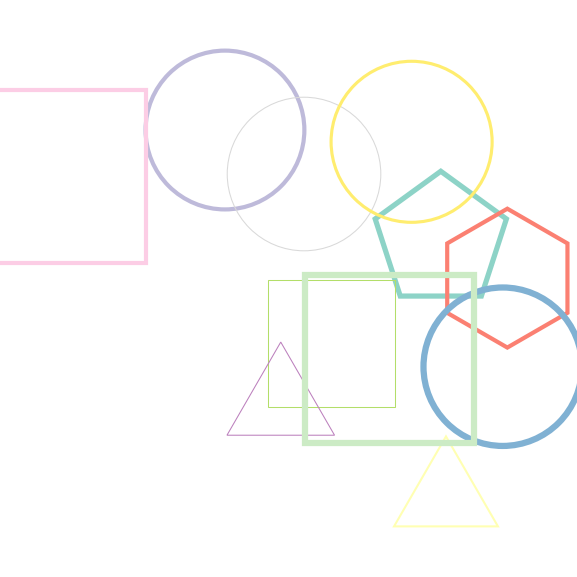[{"shape": "pentagon", "thickness": 2.5, "radius": 0.6, "center": [0.763, 0.583]}, {"shape": "triangle", "thickness": 1, "radius": 0.52, "center": [0.772, 0.14]}, {"shape": "circle", "thickness": 2, "radius": 0.69, "center": [0.39, 0.774]}, {"shape": "hexagon", "thickness": 2, "radius": 0.6, "center": [0.878, 0.518]}, {"shape": "circle", "thickness": 3, "radius": 0.69, "center": [0.87, 0.364]}, {"shape": "square", "thickness": 0.5, "radius": 0.55, "center": [0.574, 0.404]}, {"shape": "square", "thickness": 2, "radius": 0.75, "center": [0.103, 0.693]}, {"shape": "circle", "thickness": 0.5, "radius": 0.66, "center": [0.526, 0.698]}, {"shape": "triangle", "thickness": 0.5, "radius": 0.54, "center": [0.486, 0.299]}, {"shape": "square", "thickness": 3, "radius": 0.73, "center": [0.675, 0.378]}, {"shape": "circle", "thickness": 1.5, "radius": 0.7, "center": [0.713, 0.754]}]